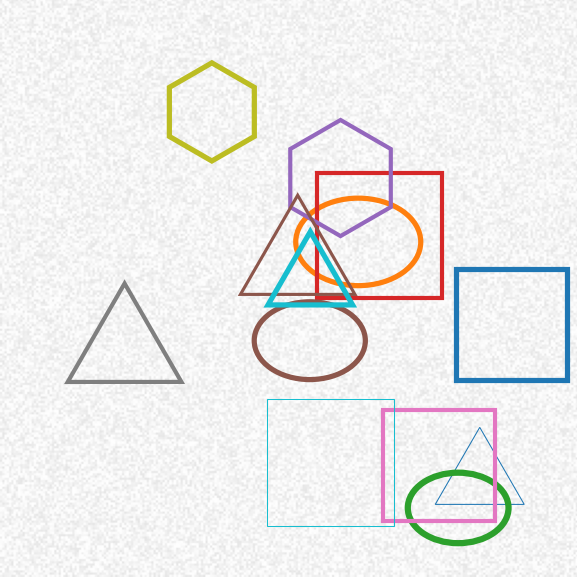[{"shape": "triangle", "thickness": 0.5, "radius": 0.44, "center": [0.831, 0.17]}, {"shape": "square", "thickness": 2.5, "radius": 0.48, "center": [0.886, 0.438]}, {"shape": "oval", "thickness": 2.5, "radius": 0.54, "center": [0.62, 0.58]}, {"shape": "oval", "thickness": 3, "radius": 0.44, "center": [0.793, 0.12]}, {"shape": "square", "thickness": 2, "radius": 0.54, "center": [0.657, 0.591]}, {"shape": "hexagon", "thickness": 2, "radius": 0.5, "center": [0.59, 0.691]}, {"shape": "oval", "thickness": 2.5, "radius": 0.48, "center": [0.536, 0.409]}, {"shape": "triangle", "thickness": 1.5, "radius": 0.57, "center": [0.515, 0.547]}, {"shape": "square", "thickness": 2, "radius": 0.48, "center": [0.76, 0.193]}, {"shape": "triangle", "thickness": 2, "radius": 0.57, "center": [0.216, 0.395]}, {"shape": "hexagon", "thickness": 2.5, "radius": 0.42, "center": [0.367, 0.805]}, {"shape": "triangle", "thickness": 2.5, "radius": 0.42, "center": [0.537, 0.513]}, {"shape": "square", "thickness": 0.5, "radius": 0.55, "center": [0.573, 0.198]}]